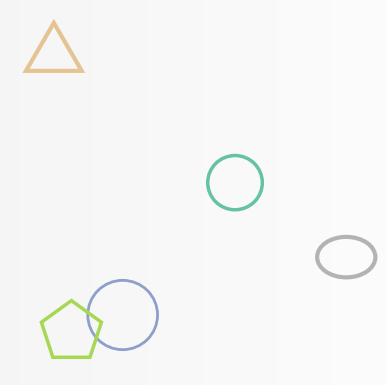[{"shape": "circle", "thickness": 2.5, "radius": 0.35, "center": [0.607, 0.526]}, {"shape": "circle", "thickness": 2, "radius": 0.45, "center": [0.317, 0.182]}, {"shape": "pentagon", "thickness": 2.5, "radius": 0.41, "center": [0.184, 0.138]}, {"shape": "triangle", "thickness": 3, "radius": 0.42, "center": [0.139, 0.857]}, {"shape": "oval", "thickness": 3, "radius": 0.38, "center": [0.894, 0.332]}]